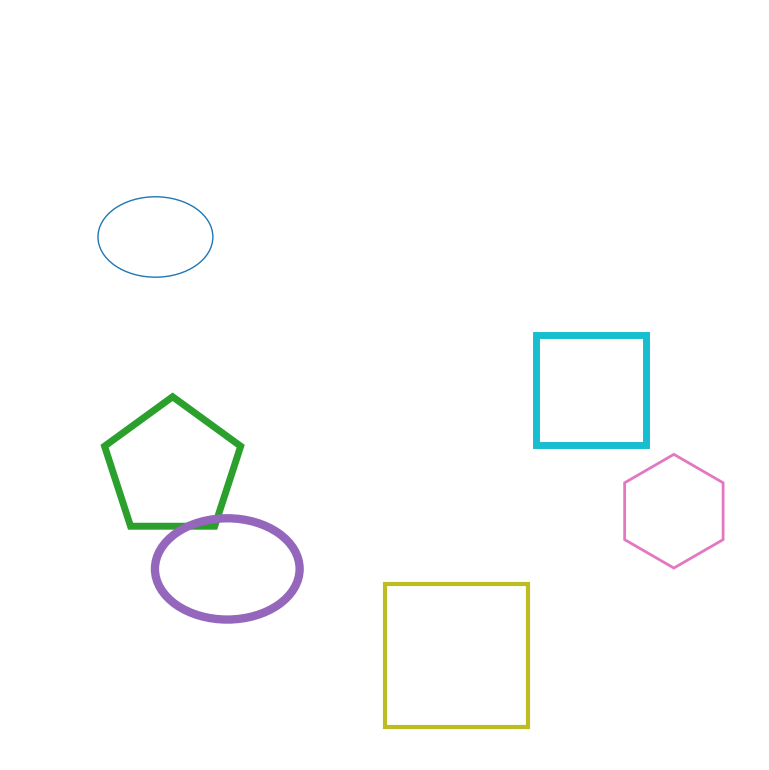[{"shape": "oval", "thickness": 0.5, "radius": 0.37, "center": [0.202, 0.692]}, {"shape": "pentagon", "thickness": 2.5, "radius": 0.46, "center": [0.224, 0.392]}, {"shape": "oval", "thickness": 3, "radius": 0.47, "center": [0.295, 0.261]}, {"shape": "hexagon", "thickness": 1, "radius": 0.37, "center": [0.875, 0.336]}, {"shape": "square", "thickness": 1.5, "radius": 0.46, "center": [0.593, 0.148]}, {"shape": "square", "thickness": 2.5, "radius": 0.36, "center": [0.768, 0.494]}]